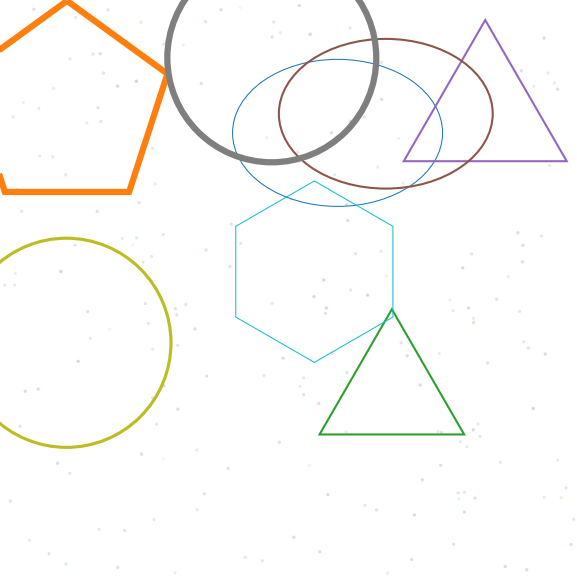[{"shape": "oval", "thickness": 0.5, "radius": 0.91, "center": [0.585, 0.769]}, {"shape": "pentagon", "thickness": 3, "radius": 0.91, "center": [0.116, 0.815]}, {"shape": "triangle", "thickness": 1, "radius": 0.72, "center": [0.679, 0.319]}, {"shape": "triangle", "thickness": 1, "radius": 0.81, "center": [0.84, 0.801]}, {"shape": "oval", "thickness": 1, "radius": 0.93, "center": [0.668, 0.802]}, {"shape": "circle", "thickness": 3, "radius": 0.9, "center": [0.471, 0.899]}, {"shape": "circle", "thickness": 1.5, "radius": 0.91, "center": [0.115, 0.406]}, {"shape": "hexagon", "thickness": 0.5, "radius": 0.79, "center": [0.544, 0.529]}]